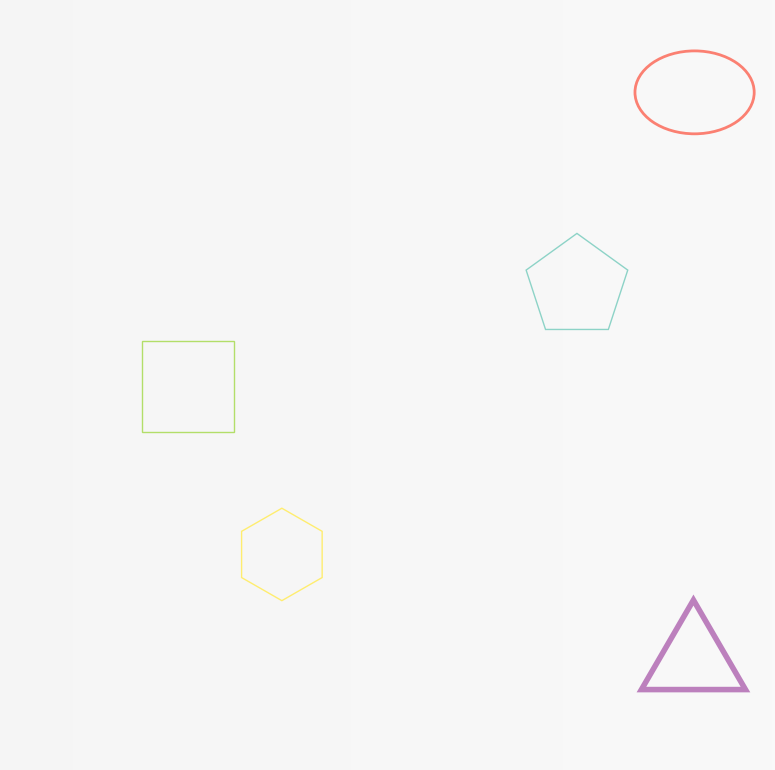[{"shape": "pentagon", "thickness": 0.5, "radius": 0.34, "center": [0.744, 0.628]}, {"shape": "oval", "thickness": 1, "radius": 0.38, "center": [0.896, 0.88]}, {"shape": "square", "thickness": 0.5, "radius": 0.3, "center": [0.242, 0.498]}, {"shape": "triangle", "thickness": 2, "radius": 0.39, "center": [0.895, 0.143]}, {"shape": "hexagon", "thickness": 0.5, "radius": 0.3, "center": [0.364, 0.28]}]